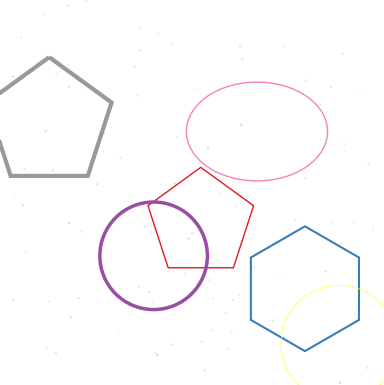[{"shape": "pentagon", "thickness": 1, "radius": 0.72, "center": [0.521, 0.421]}, {"shape": "hexagon", "thickness": 1.5, "radius": 0.81, "center": [0.792, 0.25]}, {"shape": "circle", "thickness": 2.5, "radius": 0.7, "center": [0.399, 0.336]}, {"shape": "circle", "thickness": 0.5, "radius": 0.75, "center": [0.881, 0.108]}, {"shape": "oval", "thickness": 1, "radius": 0.92, "center": [0.668, 0.658]}, {"shape": "pentagon", "thickness": 3, "radius": 0.85, "center": [0.128, 0.681]}]